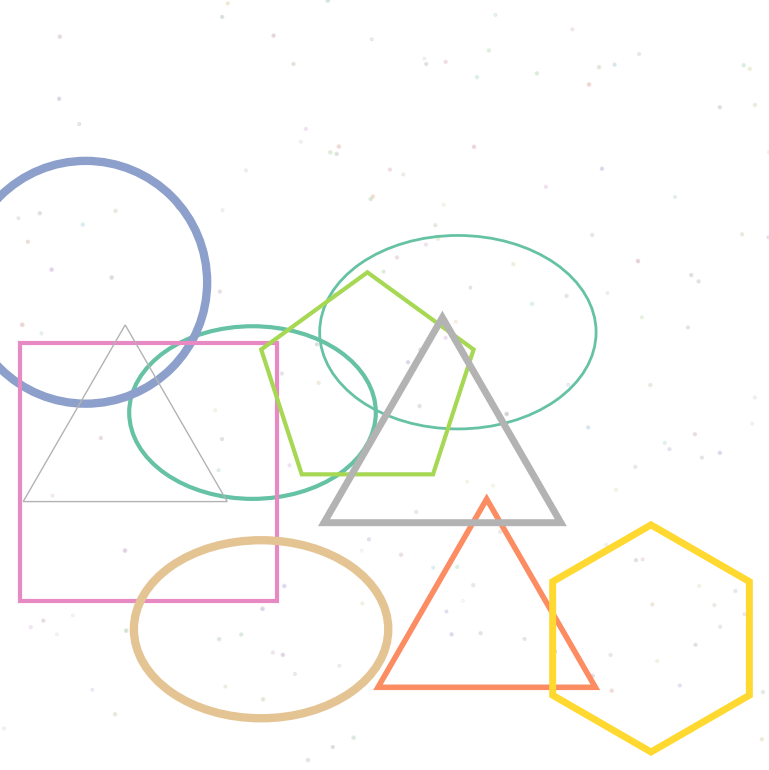[{"shape": "oval", "thickness": 1, "radius": 0.9, "center": [0.595, 0.569]}, {"shape": "oval", "thickness": 1.5, "radius": 0.8, "center": [0.328, 0.464]}, {"shape": "triangle", "thickness": 2, "radius": 0.82, "center": [0.632, 0.189]}, {"shape": "circle", "thickness": 3, "radius": 0.79, "center": [0.111, 0.633]}, {"shape": "square", "thickness": 1.5, "radius": 0.84, "center": [0.193, 0.387]}, {"shape": "pentagon", "thickness": 1.5, "radius": 0.73, "center": [0.477, 0.501]}, {"shape": "hexagon", "thickness": 2.5, "radius": 0.74, "center": [0.845, 0.171]}, {"shape": "oval", "thickness": 3, "radius": 0.83, "center": [0.339, 0.183]}, {"shape": "triangle", "thickness": 2.5, "radius": 0.89, "center": [0.575, 0.41]}, {"shape": "triangle", "thickness": 0.5, "radius": 0.76, "center": [0.163, 0.425]}]